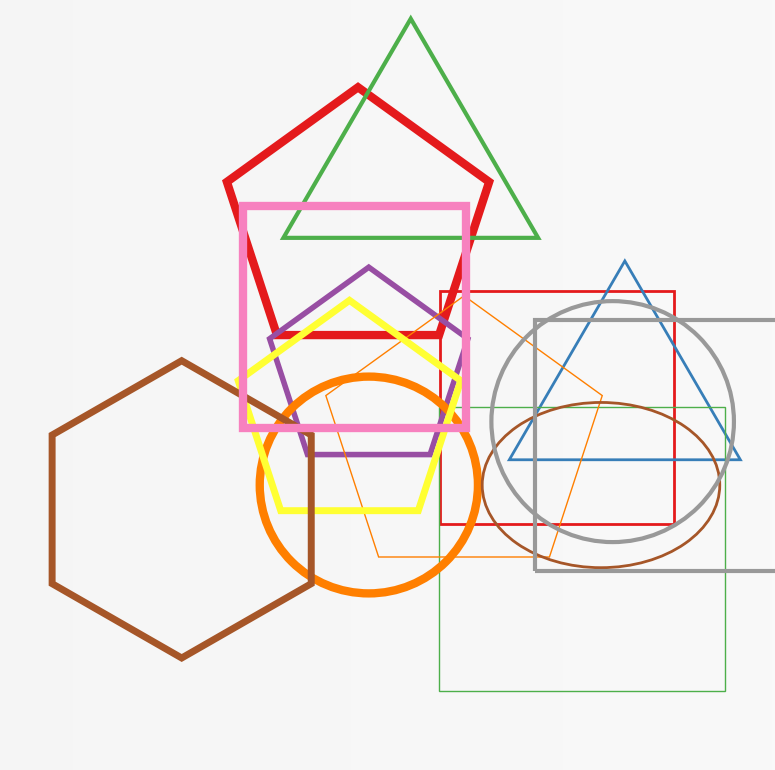[{"shape": "square", "thickness": 1, "radius": 0.76, "center": [0.719, 0.47]}, {"shape": "pentagon", "thickness": 3, "radius": 0.89, "center": [0.462, 0.709]}, {"shape": "triangle", "thickness": 1, "radius": 0.86, "center": [0.806, 0.489]}, {"shape": "square", "thickness": 0.5, "radius": 0.92, "center": [0.751, 0.286]}, {"shape": "triangle", "thickness": 1.5, "radius": 0.95, "center": [0.53, 0.786]}, {"shape": "pentagon", "thickness": 2, "radius": 0.67, "center": [0.476, 0.518]}, {"shape": "circle", "thickness": 3, "radius": 0.7, "center": [0.476, 0.37]}, {"shape": "pentagon", "thickness": 0.5, "radius": 0.94, "center": [0.599, 0.428]}, {"shape": "pentagon", "thickness": 2.5, "radius": 0.75, "center": [0.451, 0.459]}, {"shape": "oval", "thickness": 1, "radius": 0.77, "center": [0.775, 0.37]}, {"shape": "hexagon", "thickness": 2.5, "radius": 0.97, "center": [0.234, 0.339]}, {"shape": "square", "thickness": 3, "radius": 0.72, "center": [0.458, 0.588]}, {"shape": "circle", "thickness": 1.5, "radius": 0.78, "center": [0.791, 0.452]}, {"shape": "square", "thickness": 1.5, "radius": 0.81, "center": [0.852, 0.421]}]